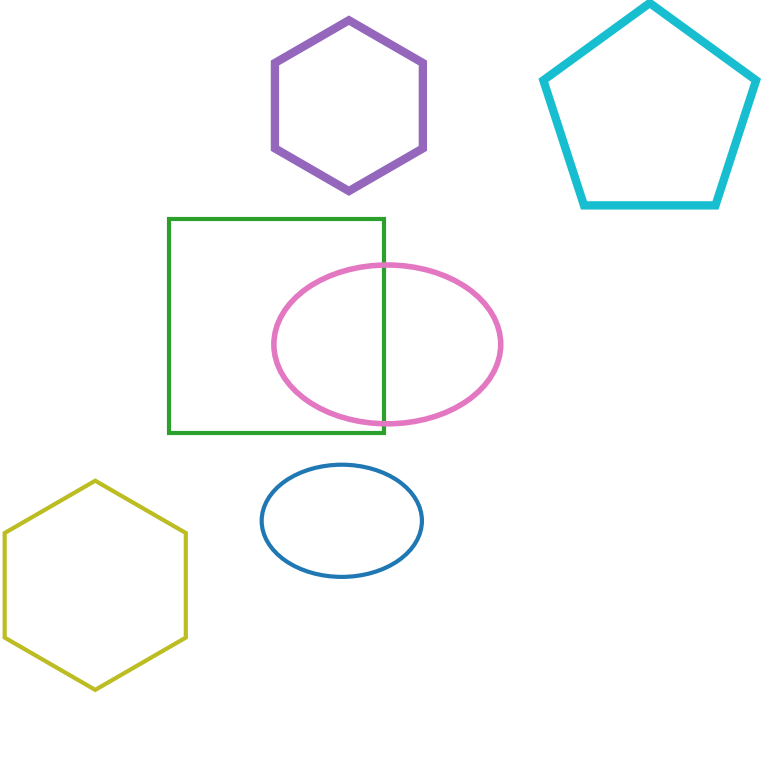[{"shape": "oval", "thickness": 1.5, "radius": 0.52, "center": [0.444, 0.324]}, {"shape": "square", "thickness": 1.5, "radius": 0.7, "center": [0.359, 0.577]}, {"shape": "hexagon", "thickness": 3, "radius": 0.55, "center": [0.453, 0.863]}, {"shape": "oval", "thickness": 2, "radius": 0.74, "center": [0.503, 0.553]}, {"shape": "hexagon", "thickness": 1.5, "radius": 0.68, "center": [0.124, 0.24]}, {"shape": "pentagon", "thickness": 3, "radius": 0.73, "center": [0.844, 0.851]}]